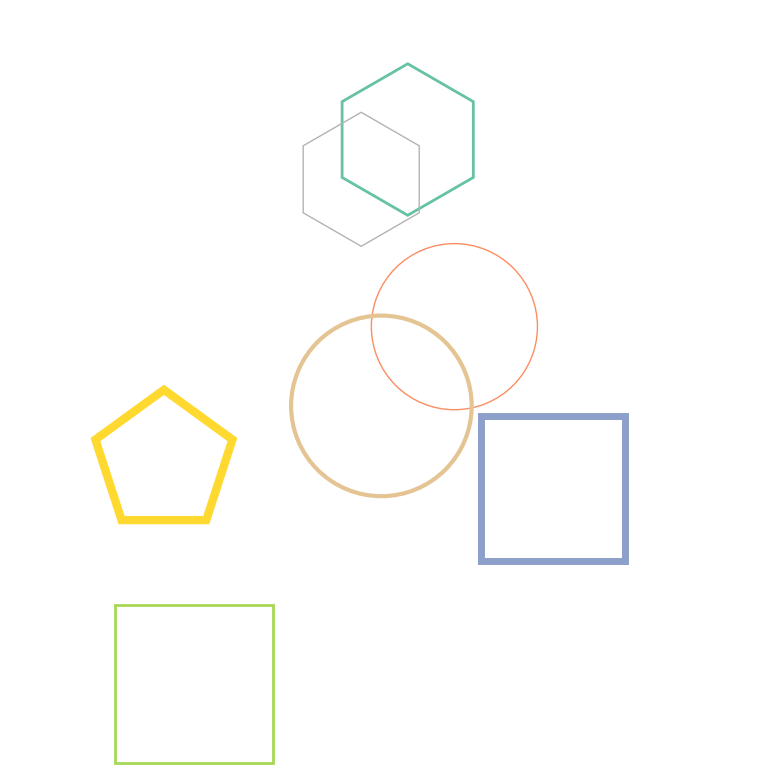[{"shape": "hexagon", "thickness": 1, "radius": 0.49, "center": [0.53, 0.819]}, {"shape": "circle", "thickness": 0.5, "radius": 0.54, "center": [0.59, 0.576]}, {"shape": "square", "thickness": 2.5, "radius": 0.47, "center": [0.718, 0.365]}, {"shape": "square", "thickness": 1, "radius": 0.51, "center": [0.252, 0.111]}, {"shape": "pentagon", "thickness": 3, "radius": 0.47, "center": [0.213, 0.4]}, {"shape": "circle", "thickness": 1.5, "radius": 0.59, "center": [0.495, 0.473]}, {"shape": "hexagon", "thickness": 0.5, "radius": 0.43, "center": [0.469, 0.767]}]